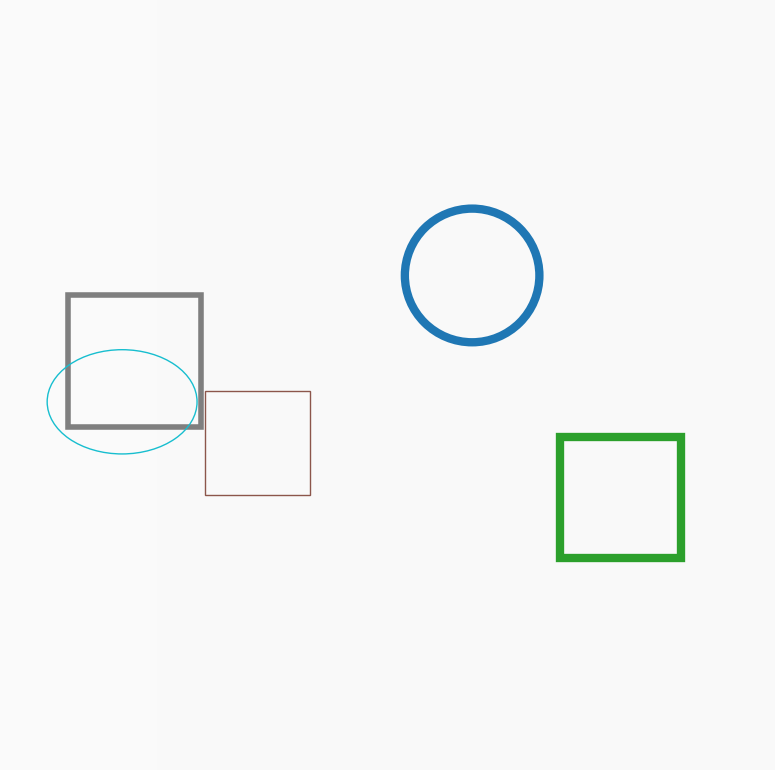[{"shape": "circle", "thickness": 3, "radius": 0.43, "center": [0.609, 0.642]}, {"shape": "square", "thickness": 3, "radius": 0.39, "center": [0.801, 0.353]}, {"shape": "square", "thickness": 0.5, "radius": 0.34, "center": [0.332, 0.424]}, {"shape": "square", "thickness": 2, "radius": 0.43, "center": [0.174, 0.531]}, {"shape": "oval", "thickness": 0.5, "radius": 0.48, "center": [0.158, 0.478]}]